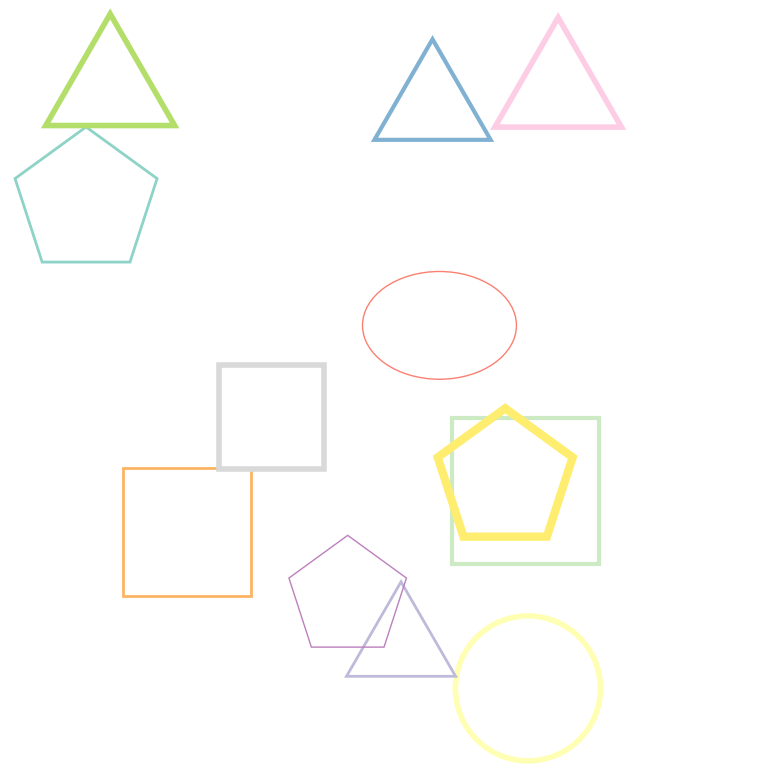[{"shape": "pentagon", "thickness": 1, "radius": 0.48, "center": [0.112, 0.738]}, {"shape": "circle", "thickness": 2, "radius": 0.47, "center": [0.686, 0.106]}, {"shape": "triangle", "thickness": 1, "radius": 0.41, "center": [0.521, 0.163]}, {"shape": "oval", "thickness": 0.5, "radius": 0.5, "center": [0.571, 0.577]}, {"shape": "triangle", "thickness": 1.5, "radius": 0.44, "center": [0.562, 0.862]}, {"shape": "square", "thickness": 1, "radius": 0.42, "center": [0.242, 0.31]}, {"shape": "triangle", "thickness": 2, "radius": 0.48, "center": [0.143, 0.885]}, {"shape": "triangle", "thickness": 2, "radius": 0.47, "center": [0.725, 0.882]}, {"shape": "square", "thickness": 2, "radius": 0.34, "center": [0.353, 0.458]}, {"shape": "pentagon", "thickness": 0.5, "radius": 0.4, "center": [0.452, 0.224]}, {"shape": "square", "thickness": 1.5, "radius": 0.48, "center": [0.682, 0.362]}, {"shape": "pentagon", "thickness": 3, "radius": 0.46, "center": [0.656, 0.378]}]